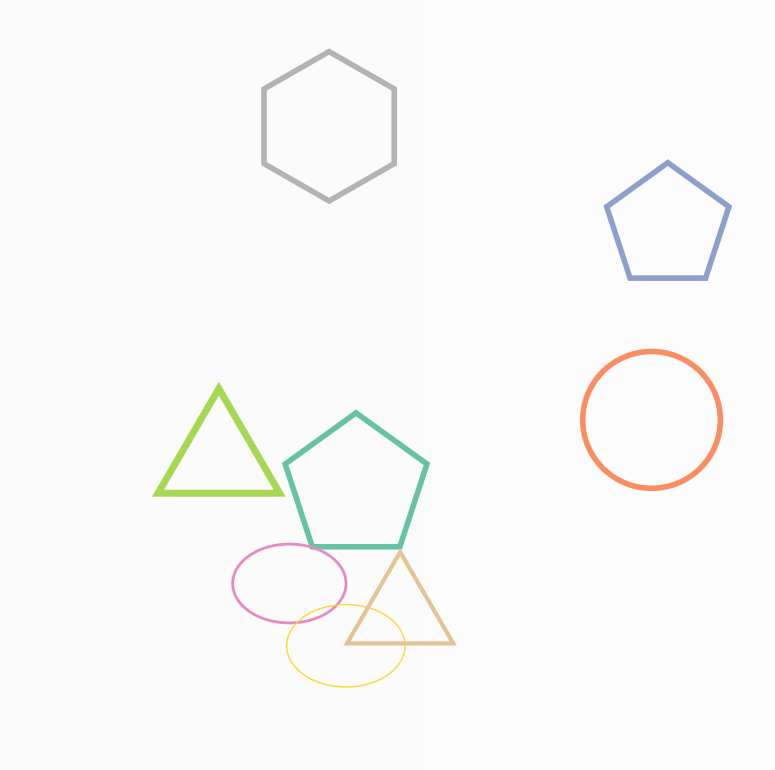[{"shape": "pentagon", "thickness": 2, "radius": 0.48, "center": [0.459, 0.368]}, {"shape": "circle", "thickness": 2, "radius": 0.44, "center": [0.841, 0.455]}, {"shape": "pentagon", "thickness": 2, "radius": 0.41, "center": [0.862, 0.706]}, {"shape": "oval", "thickness": 1, "radius": 0.37, "center": [0.373, 0.242]}, {"shape": "triangle", "thickness": 2.5, "radius": 0.45, "center": [0.282, 0.405]}, {"shape": "oval", "thickness": 0.5, "radius": 0.38, "center": [0.446, 0.161]}, {"shape": "triangle", "thickness": 1.5, "radius": 0.4, "center": [0.516, 0.204]}, {"shape": "hexagon", "thickness": 2, "radius": 0.49, "center": [0.425, 0.836]}]